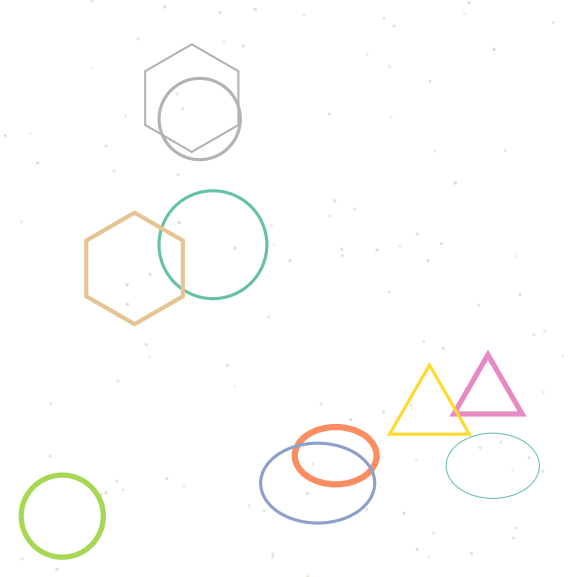[{"shape": "circle", "thickness": 1.5, "radius": 0.47, "center": [0.369, 0.575]}, {"shape": "oval", "thickness": 0.5, "radius": 0.4, "center": [0.853, 0.193]}, {"shape": "oval", "thickness": 3, "radius": 0.35, "center": [0.581, 0.21]}, {"shape": "oval", "thickness": 1.5, "radius": 0.49, "center": [0.55, 0.163]}, {"shape": "triangle", "thickness": 2.5, "radius": 0.34, "center": [0.845, 0.316]}, {"shape": "circle", "thickness": 2.5, "radius": 0.36, "center": [0.108, 0.105]}, {"shape": "triangle", "thickness": 1.5, "radius": 0.4, "center": [0.744, 0.287]}, {"shape": "hexagon", "thickness": 2, "radius": 0.48, "center": [0.233, 0.534]}, {"shape": "circle", "thickness": 1.5, "radius": 0.35, "center": [0.346, 0.793]}, {"shape": "hexagon", "thickness": 1, "radius": 0.47, "center": [0.332, 0.829]}]